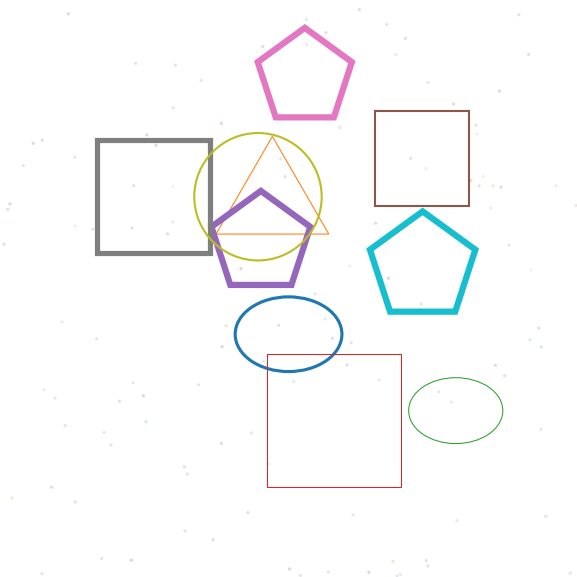[{"shape": "oval", "thickness": 1.5, "radius": 0.46, "center": [0.5, 0.42]}, {"shape": "triangle", "thickness": 0.5, "radius": 0.56, "center": [0.472, 0.65]}, {"shape": "oval", "thickness": 0.5, "radius": 0.41, "center": [0.789, 0.288]}, {"shape": "square", "thickness": 0.5, "radius": 0.58, "center": [0.578, 0.271]}, {"shape": "pentagon", "thickness": 3, "radius": 0.45, "center": [0.452, 0.579]}, {"shape": "square", "thickness": 1, "radius": 0.41, "center": [0.731, 0.725]}, {"shape": "pentagon", "thickness": 3, "radius": 0.43, "center": [0.528, 0.865]}, {"shape": "square", "thickness": 2.5, "radius": 0.49, "center": [0.266, 0.66]}, {"shape": "circle", "thickness": 1, "radius": 0.55, "center": [0.447, 0.658]}, {"shape": "pentagon", "thickness": 3, "radius": 0.48, "center": [0.732, 0.537]}]